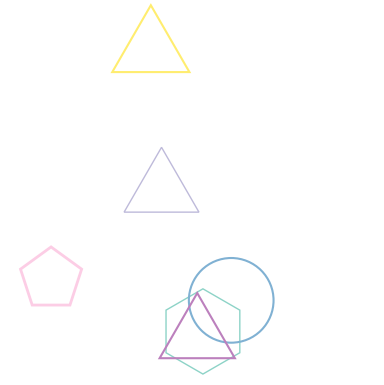[{"shape": "hexagon", "thickness": 1, "radius": 0.55, "center": [0.527, 0.139]}, {"shape": "triangle", "thickness": 1, "radius": 0.56, "center": [0.42, 0.505]}, {"shape": "circle", "thickness": 1.5, "radius": 0.55, "center": [0.601, 0.22]}, {"shape": "pentagon", "thickness": 2, "radius": 0.42, "center": [0.133, 0.275]}, {"shape": "triangle", "thickness": 1.5, "radius": 0.56, "center": [0.512, 0.126]}, {"shape": "triangle", "thickness": 1.5, "radius": 0.58, "center": [0.392, 0.871]}]